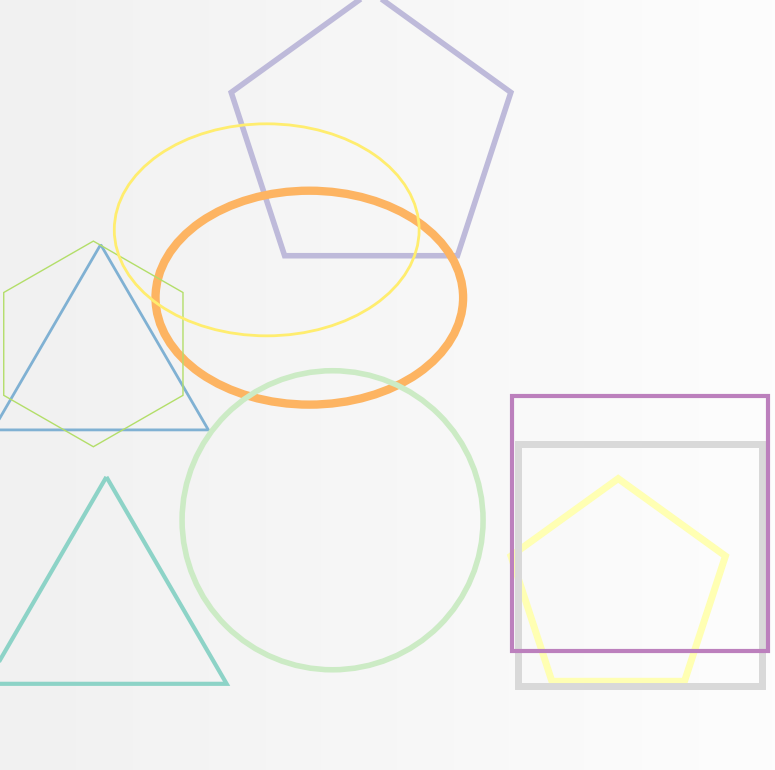[{"shape": "triangle", "thickness": 1.5, "radius": 0.9, "center": [0.137, 0.201]}, {"shape": "pentagon", "thickness": 2.5, "radius": 0.73, "center": [0.798, 0.233]}, {"shape": "pentagon", "thickness": 2, "radius": 0.95, "center": [0.479, 0.821]}, {"shape": "triangle", "thickness": 1, "radius": 0.8, "center": [0.13, 0.522]}, {"shape": "oval", "thickness": 3, "radius": 0.99, "center": [0.399, 0.613]}, {"shape": "hexagon", "thickness": 0.5, "radius": 0.67, "center": [0.12, 0.553]}, {"shape": "square", "thickness": 2.5, "radius": 0.79, "center": [0.825, 0.266]}, {"shape": "square", "thickness": 1.5, "radius": 0.83, "center": [0.826, 0.32]}, {"shape": "circle", "thickness": 2, "radius": 0.97, "center": [0.429, 0.324]}, {"shape": "oval", "thickness": 1, "radius": 0.98, "center": [0.344, 0.702]}]